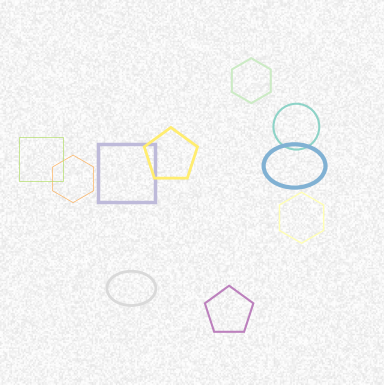[{"shape": "circle", "thickness": 1.5, "radius": 0.3, "center": [0.77, 0.671]}, {"shape": "hexagon", "thickness": 1, "radius": 0.33, "center": [0.783, 0.434]}, {"shape": "square", "thickness": 2.5, "radius": 0.37, "center": [0.329, 0.551]}, {"shape": "oval", "thickness": 3, "radius": 0.4, "center": [0.765, 0.569]}, {"shape": "hexagon", "thickness": 0.5, "radius": 0.31, "center": [0.19, 0.535]}, {"shape": "square", "thickness": 0.5, "radius": 0.29, "center": [0.107, 0.588]}, {"shape": "oval", "thickness": 2, "radius": 0.32, "center": [0.341, 0.251]}, {"shape": "pentagon", "thickness": 1.5, "radius": 0.33, "center": [0.595, 0.192]}, {"shape": "hexagon", "thickness": 1.5, "radius": 0.29, "center": [0.653, 0.79]}, {"shape": "pentagon", "thickness": 2, "radius": 0.36, "center": [0.444, 0.596]}]